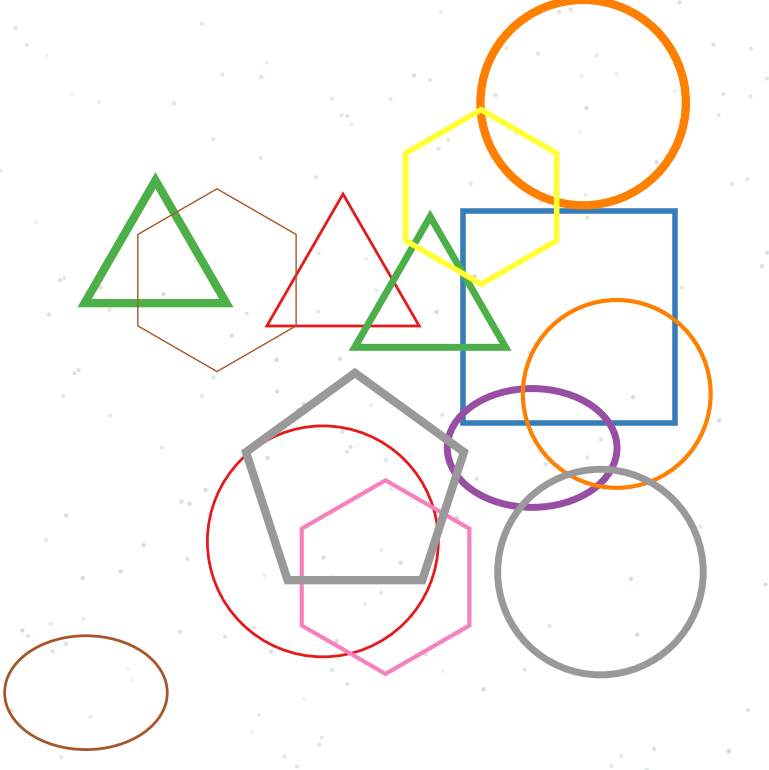[{"shape": "circle", "thickness": 1, "radius": 0.75, "center": [0.419, 0.297]}, {"shape": "triangle", "thickness": 1, "radius": 0.57, "center": [0.445, 0.634]}, {"shape": "square", "thickness": 2, "radius": 0.69, "center": [0.739, 0.589]}, {"shape": "triangle", "thickness": 2.5, "radius": 0.57, "center": [0.559, 0.606]}, {"shape": "triangle", "thickness": 3, "radius": 0.53, "center": [0.202, 0.659]}, {"shape": "oval", "thickness": 2.5, "radius": 0.55, "center": [0.691, 0.418]}, {"shape": "circle", "thickness": 3, "radius": 0.67, "center": [0.757, 0.867]}, {"shape": "circle", "thickness": 1.5, "radius": 0.61, "center": [0.801, 0.488]}, {"shape": "hexagon", "thickness": 2, "radius": 0.57, "center": [0.625, 0.744]}, {"shape": "oval", "thickness": 1, "radius": 0.53, "center": [0.112, 0.1]}, {"shape": "hexagon", "thickness": 0.5, "radius": 0.59, "center": [0.282, 0.636]}, {"shape": "hexagon", "thickness": 1.5, "radius": 0.63, "center": [0.501, 0.251]}, {"shape": "circle", "thickness": 2.5, "radius": 0.67, "center": [0.78, 0.257]}, {"shape": "pentagon", "thickness": 3, "radius": 0.74, "center": [0.461, 0.367]}]